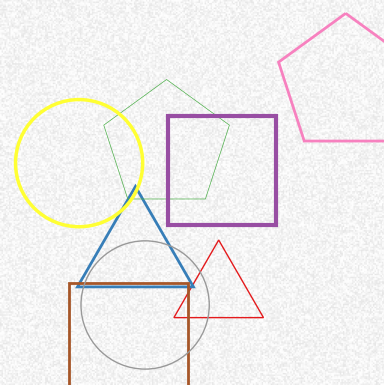[{"shape": "triangle", "thickness": 1, "radius": 0.67, "center": [0.568, 0.242]}, {"shape": "triangle", "thickness": 2, "radius": 0.87, "center": [0.352, 0.342]}, {"shape": "pentagon", "thickness": 0.5, "radius": 0.86, "center": [0.433, 0.622]}, {"shape": "square", "thickness": 3, "radius": 0.71, "center": [0.577, 0.556]}, {"shape": "circle", "thickness": 2.5, "radius": 0.83, "center": [0.205, 0.576]}, {"shape": "square", "thickness": 2, "radius": 0.77, "center": [0.334, 0.11]}, {"shape": "pentagon", "thickness": 2, "radius": 0.92, "center": [0.898, 0.782]}, {"shape": "circle", "thickness": 1, "radius": 0.83, "center": [0.377, 0.208]}]